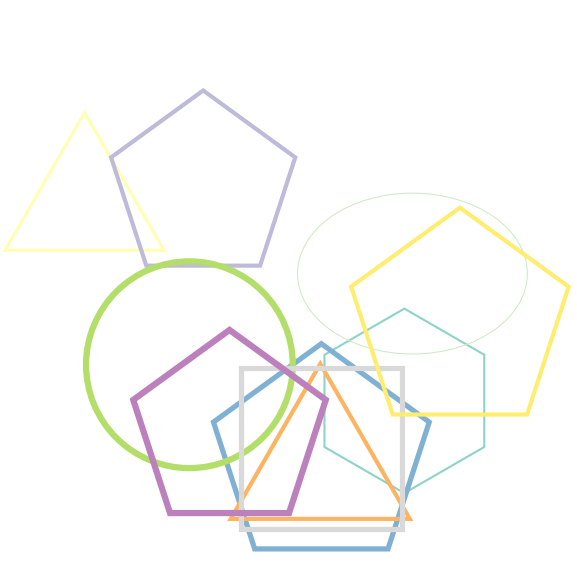[{"shape": "hexagon", "thickness": 1, "radius": 0.8, "center": [0.7, 0.305]}, {"shape": "triangle", "thickness": 1.5, "radius": 0.79, "center": [0.146, 0.645]}, {"shape": "pentagon", "thickness": 2, "radius": 0.84, "center": [0.352, 0.675]}, {"shape": "pentagon", "thickness": 2.5, "radius": 0.98, "center": [0.556, 0.208]}, {"shape": "triangle", "thickness": 2, "radius": 0.9, "center": [0.555, 0.19]}, {"shape": "circle", "thickness": 3, "radius": 0.89, "center": [0.328, 0.368]}, {"shape": "square", "thickness": 2.5, "radius": 0.69, "center": [0.557, 0.222]}, {"shape": "pentagon", "thickness": 3, "radius": 0.88, "center": [0.397, 0.253]}, {"shape": "oval", "thickness": 0.5, "radius": 0.99, "center": [0.714, 0.525]}, {"shape": "pentagon", "thickness": 2, "radius": 0.99, "center": [0.796, 0.442]}]